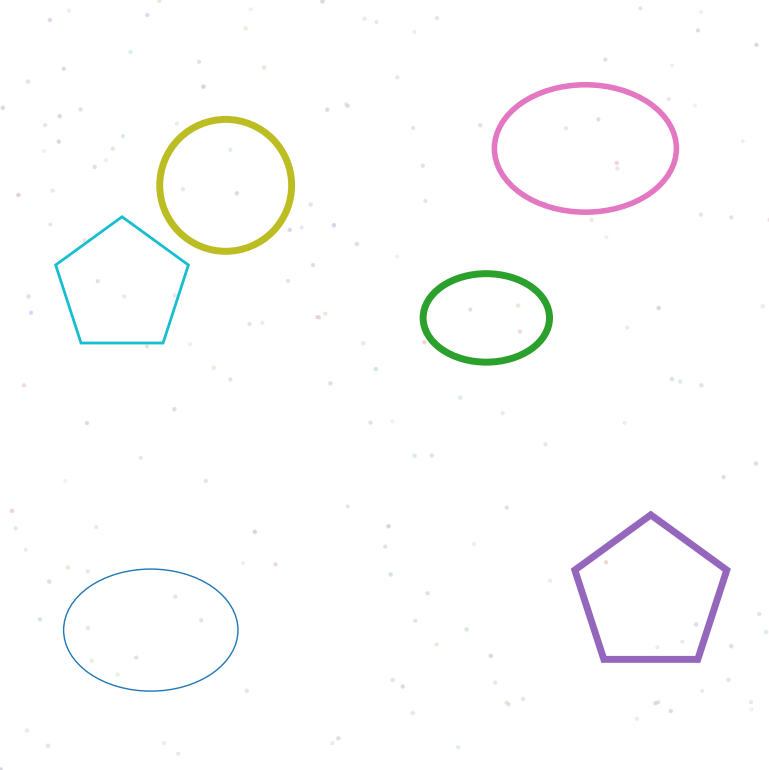[{"shape": "oval", "thickness": 0.5, "radius": 0.57, "center": [0.196, 0.182]}, {"shape": "oval", "thickness": 2.5, "radius": 0.41, "center": [0.632, 0.587]}, {"shape": "pentagon", "thickness": 2.5, "radius": 0.52, "center": [0.845, 0.228]}, {"shape": "oval", "thickness": 2, "radius": 0.59, "center": [0.76, 0.807]}, {"shape": "circle", "thickness": 2.5, "radius": 0.43, "center": [0.293, 0.759]}, {"shape": "pentagon", "thickness": 1, "radius": 0.45, "center": [0.158, 0.628]}]